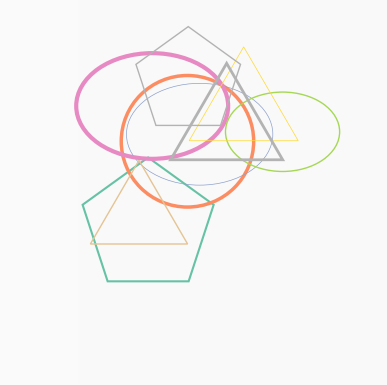[{"shape": "pentagon", "thickness": 1.5, "radius": 0.89, "center": [0.382, 0.413]}, {"shape": "circle", "thickness": 2.5, "radius": 0.85, "center": [0.484, 0.633]}, {"shape": "oval", "thickness": 0.5, "radius": 0.94, "center": [0.515, 0.651]}, {"shape": "oval", "thickness": 3, "radius": 0.98, "center": [0.393, 0.725]}, {"shape": "oval", "thickness": 1, "radius": 0.74, "center": [0.729, 0.658]}, {"shape": "triangle", "thickness": 0.5, "radius": 0.81, "center": [0.629, 0.716]}, {"shape": "triangle", "thickness": 1, "radius": 0.72, "center": [0.359, 0.439]}, {"shape": "pentagon", "thickness": 1, "radius": 0.71, "center": [0.486, 0.789]}, {"shape": "triangle", "thickness": 2, "radius": 0.84, "center": [0.585, 0.668]}]